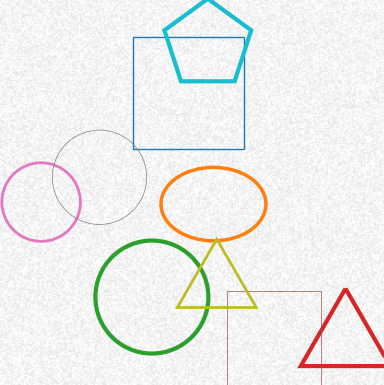[{"shape": "square", "thickness": 1, "radius": 0.72, "center": [0.49, 0.758]}, {"shape": "oval", "thickness": 2.5, "radius": 0.68, "center": [0.554, 0.47]}, {"shape": "circle", "thickness": 3, "radius": 0.73, "center": [0.394, 0.228]}, {"shape": "triangle", "thickness": 3, "radius": 0.67, "center": [0.897, 0.116]}, {"shape": "square", "thickness": 0.5, "radius": 0.62, "center": [0.712, 0.122]}, {"shape": "circle", "thickness": 2, "radius": 0.51, "center": [0.107, 0.475]}, {"shape": "circle", "thickness": 0.5, "radius": 0.61, "center": [0.258, 0.539]}, {"shape": "triangle", "thickness": 2, "radius": 0.59, "center": [0.563, 0.26]}, {"shape": "pentagon", "thickness": 3, "radius": 0.59, "center": [0.54, 0.885]}]